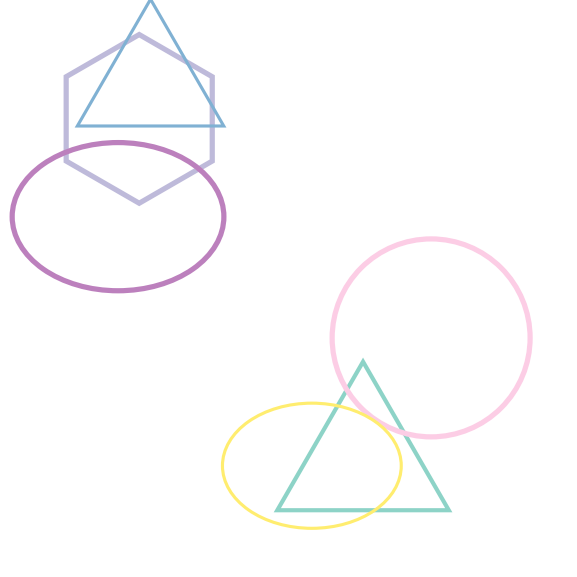[{"shape": "triangle", "thickness": 2, "radius": 0.86, "center": [0.629, 0.201]}, {"shape": "hexagon", "thickness": 2.5, "radius": 0.73, "center": [0.241, 0.793]}, {"shape": "triangle", "thickness": 1.5, "radius": 0.73, "center": [0.261, 0.854]}, {"shape": "circle", "thickness": 2.5, "radius": 0.86, "center": [0.747, 0.414]}, {"shape": "oval", "thickness": 2.5, "radius": 0.92, "center": [0.204, 0.624]}, {"shape": "oval", "thickness": 1.5, "radius": 0.77, "center": [0.54, 0.193]}]